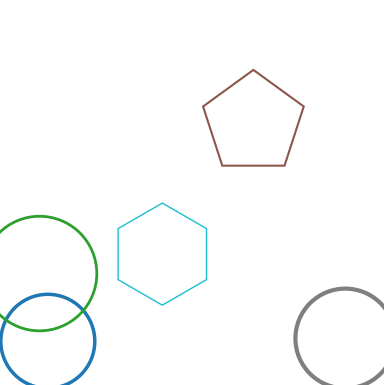[{"shape": "circle", "thickness": 2.5, "radius": 0.61, "center": [0.124, 0.114]}, {"shape": "circle", "thickness": 2, "radius": 0.74, "center": [0.103, 0.289]}, {"shape": "pentagon", "thickness": 1.5, "radius": 0.69, "center": [0.658, 0.681]}, {"shape": "circle", "thickness": 3, "radius": 0.65, "center": [0.897, 0.121]}, {"shape": "hexagon", "thickness": 1, "radius": 0.66, "center": [0.422, 0.34]}]